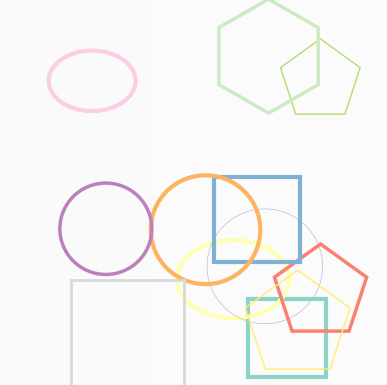[{"shape": "square", "thickness": 3, "radius": 0.51, "center": [0.741, 0.121]}, {"shape": "oval", "thickness": 3, "radius": 0.72, "center": [0.602, 0.275]}, {"shape": "circle", "thickness": 0.5, "radius": 0.75, "center": [0.684, 0.308]}, {"shape": "pentagon", "thickness": 2.5, "radius": 0.63, "center": [0.827, 0.241]}, {"shape": "square", "thickness": 3, "radius": 0.55, "center": [0.664, 0.43]}, {"shape": "circle", "thickness": 3, "radius": 0.71, "center": [0.53, 0.403]}, {"shape": "pentagon", "thickness": 1, "radius": 0.54, "center": [0.827, 0.791]}, {"shape": "oval", "thickness": 3, "radius": 0.56, "center": [0.238, 0.79]}, {"shape": "square", "thickness": 2, "radius": 0.72, "center": [0.329, 0.127]}, {"shape": "circle", "thickness": 2.5, "radius": 0.59, "center": [0.273, 0.406]}, {"shape": "hexagon", "thickness": 2.5, "radius": 0.74, "center": [0.693, 0.854]}, {"shape": "pentagon", "thickness": 1, "radius": 0.71, "center": [0.768, 0.156]}]